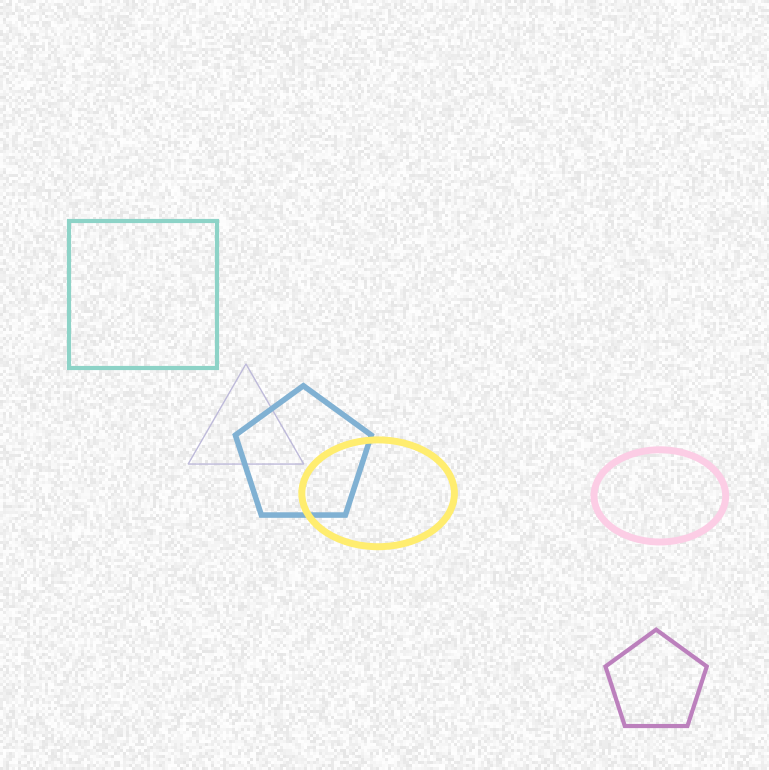[{"shape": "square", "thickness": 1.5, "radius": 0.48, "center": [0.186, 0.618]}, {"shape": "triangle", "thickness": 0.5, "radius": 0.43, "center": [0.319, 0.441]}, {"shape": "pentagon", "thickness": 2, "radius": 0.46, "center": [0.394, 0.406]}, {"shape": "oval", "thickness": 2.5, "radius": 0.43, "center": [0.857, 0.356]}, {"shape": "pentagon", "thickness": 1.5, "radius": 0.35, "center": [0.852, 0.113]}, {"shape": "oval", "thickness": 2.5, "radius": 0.5, "center": [0.491, 0.359]}]